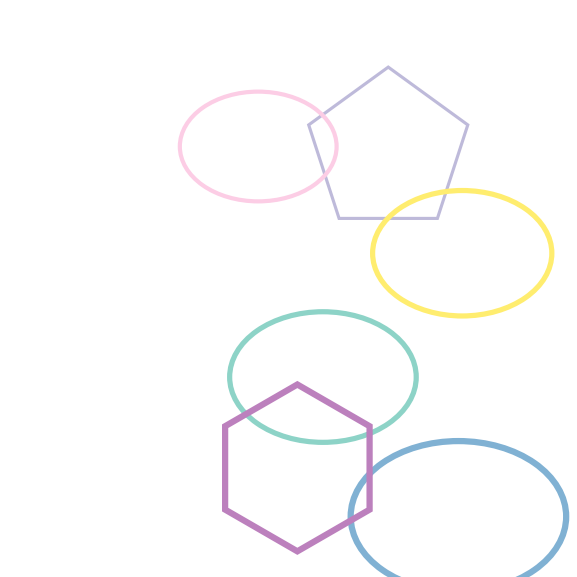[{"shape": "oval", "thickness": 2.5, "radius": 0.81, "center": [0.559, 0.346]}, {"shape": "pentagon", "thickness": 1.5, "radius": 0.72, "center": [0.672, 0.738]}, {"shape": "oval", "thickness": 3, "radius": 0.93, "center": [0.794, 0.105]}, {"shape": "oval", "thickness": 2, "radius": 0.68, "center": [0.447, 0.745]}, {"shape": "hexagon", "thickness": 3, "radius": 0.72, "center": [0.515, 0.189]}, {"shape": "oval", "thickness": 2.5, "radius": 0.78, "center": [0.8, 0.561]}]